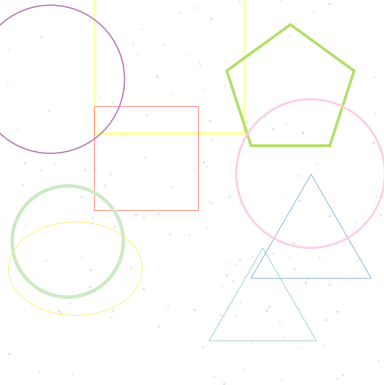[{"shape": "triangle", "thickness": 0.5, "radius": 0.8, "center": [0.682, 0.195]}, {"shape": "square", "thickness": 2.5, "radius": 0.97, "center": [0.438, 0.85]}, {"shape": "square", "thickness": 0.5, "radius": 0.68, "center": [0.378, 0.589]}, {"shape": "triangle", "thickness": 0.5, "radius": 0.9, "center": [0.808, 0.367]}, {"shape": "pentagon", "thickness": 2, "radius": 0.87, "center": [0.754, 0.762]}, {"shape": "circle", "thickness": 1.5, "radius": 0.97, "center": [0.806, 0.549]}, {"shape": "circle", "thickness": 1, "radius": 0.96, "center": [0.131, 0.794]}, {"shape": "circle", "thickness": 2.5, "radius": 0.72, "center": [0.176, 0.373]}, {"shape": "oval", "thickness": 0.5, "radius": 0.87, "center": [0.196, 0.302]}]